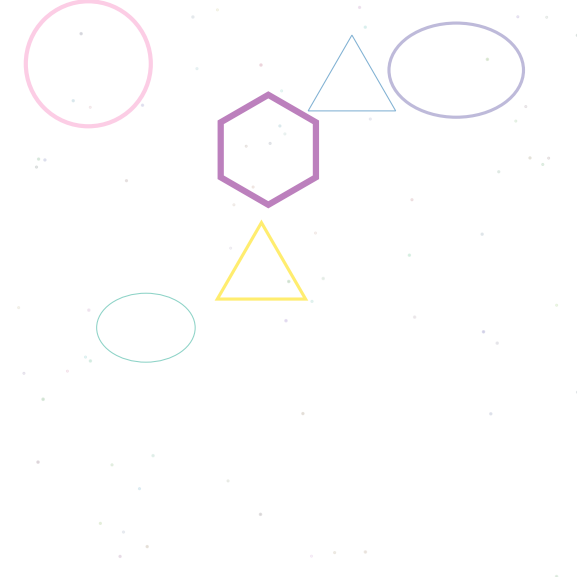[{"shape": "oval", "thickness": 0.5, "radius": 0.43, "center": [0.253, 0.432]}, {"shape": "oval", "thickness": 1.5, "radius": 0.58, "center": [0.79, 0.878]}, {"shape": "triangle", "thickness": 0.5, "radius": 0.44, "center": [0.609, 0.851]}, {"shape": "circle", "thickness": 2, "radius": 0.54, "center": [0.153, 0.889]}, {"shape": "hexagon", "thickness": 3, "radius": 0.48, "center": [0.465, 0.74]}, {"shape": "triangle", "thickness": 1.5, "radius": 0.44, "center": [0.453, 0.525]}]